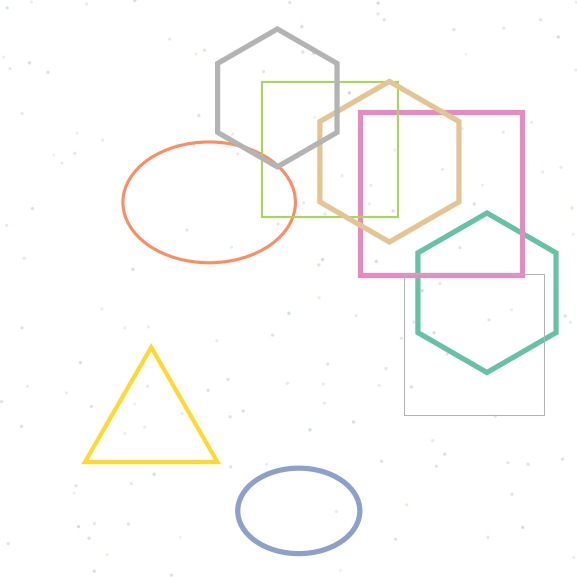[{"shape": "hexagon", "thickness": 2.5, "radius": 0.69, "center": [0.843, 0.492]}, {"shape": "oval", "thickness": 1.5, "radius": 0.75, "center": [0.362, 0.649]}, {"shape": "oval", "thickness": 2.5, "radius": 0.53, "center": [0.517, 0.114]}, {"shape": "square", "thickness": 2.5, "radius": 0.7, "center": [0.764, 0.664]}, {"shape": "square", "thickness": 1, "radius": 0.58, "center": [0.571, 0.74]}, {"shape": "triangle", "thickness": 2, "radius": 0.66, "center": [0.262, 0.265]}, {"shape": "hexagon", "thickness": 2.5, "radius": 0.7, "center": [0.674, 0.719]}, {"shape": "square", "thickness": 0.5, "radius": 0.61, "center": [0.821, 0.403]}, {"shape": "hexagon", "thickness": 2.5, "radius": 0.6, "center": [0.48, 0.83]}]